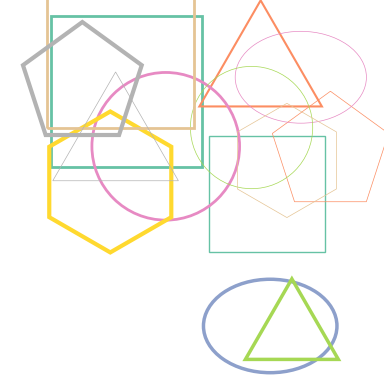[{"shape": "square", "thickness": 2, "radius": 0.98, "center": [0.329, 0.762]}, {"shape": "square", "thickness": 1, "radius": 0.75, "center": [0.694, 0.496]}, {"shape": "pentagon", "thickness": 0.5, "radius": 0.79, "center": [0.858, 0.604]}, {"shape": "triangle", "thickness": 1.5, "radius": 0.92, "center": [0.677, 0.815]}, {"shape": "oval", "thickness": 2.5, "radius": 0.87, "center": [0.702, 0.153]}, {"shape": "circle", "thickness": 2, "radius": 0.96, "center": [0.43, 0.62]}, {"shape": "oval", "thickness": 0.5, "radius": 0.85, "center": [0.781, 0.799]}, {"shape": "triangle", "thickness": 2.5, "radius": 0.7, "center": [0.758, 0.136]}, {"shape": "circle", "thickness": 0.5, "radius": 0.79, "center": [0.653, 0.669]}, {"shape": "hexagon", "thickness": 3, "radius": 0.92, "center": [0.286, 0.527]}, {"shape": "hexagon", "thickness": 0.5, "radius": 0.74, "center": [0.745, 0.583]}, {"shape": "square", "thickness": 2, "radius": 0.95, "center": [0.314, 0.858]}, {"shape": "pentagon", "thickness": 3, "radius": 0.81, "center": [0.214, 0.781]}, {"shape": "triangle", "thickness": 0.5, "radius": 0.94, "center": [0.3, 0.625]}]